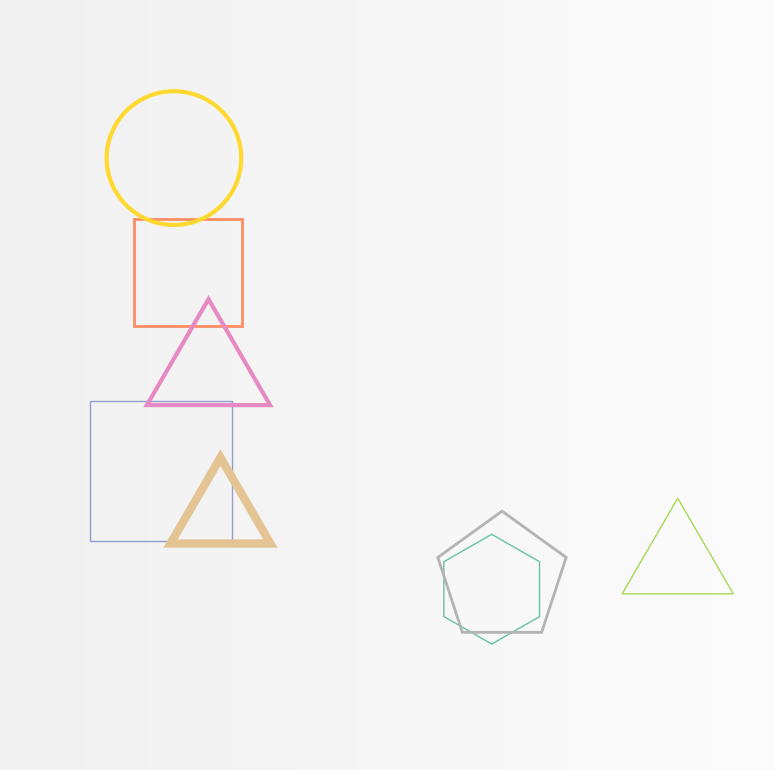[{"shape": "hexagon", "thickness": 0.5, "radius": 0.36, "center": [0.634, 0.235]}, {"shape": "square", "thickness": 1, "radius": 0.35, "center": [0.243, 0.646]}, {"shape": "square", "thickness": 0.5, "radius": 0.46, "center": [0.208, 0.388]}, {"shape": "triangle", "thickness": 1.5, "radius": 0.46, "center": [0.269, 0.52]}, {"shape": "triangle", "thickness": 0.5, "radius": 0.41, "center": [0.874, 0.27]}, {"shape": "circle", "thickness": 1.5, "radius": 0.43, "center": [0.224, 0.795]}, {"shape": "triangle", "thickness": 3, "radius": 0.37, "center": [0.284, 0.331]}, {"shape": "pentagon", "thickness": 1, "radius": 0.44, "center": [0.648, 0.249]}]